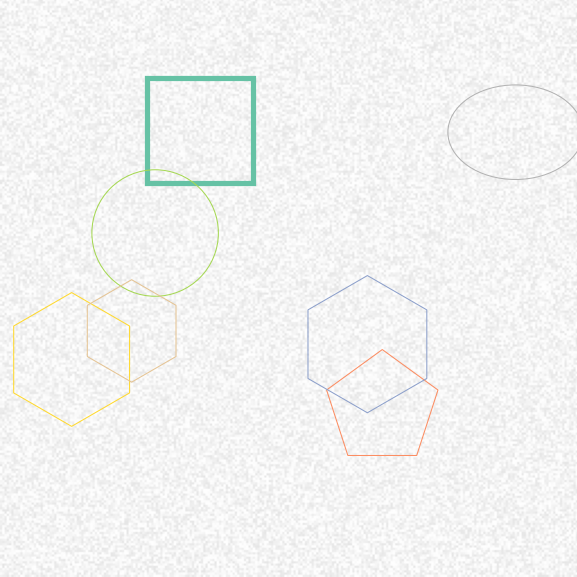[{"shape": "square", "thickness": 2.5, "radius": 0.46, "center": [0.346, 0.773]}, {"shape": "pentagon", "thickness": 0.5, "radius": 0.51, "center": [0.662, 0.292]}, {"shape": "hexagon", "thickness": 0.5, "radius": 0.59, "center": [0.636, 0.403]}, {"shape": "circle", "thickness": 0.5, "radius": 0.55, "center": [0.269, 0.596]}, {"shape": "hexagon", "thickness": 0.5, "radius": 0.58, "center": [0.124, 0.377]}, {"shape": "hexagon", "thickness": 0.5, "radius": 0.44, "center": [0.228, 0.426]}, {"shape": "oval", "thickness": 0.5, "radius": 0.58, "center": [0.893, 0.77]}]